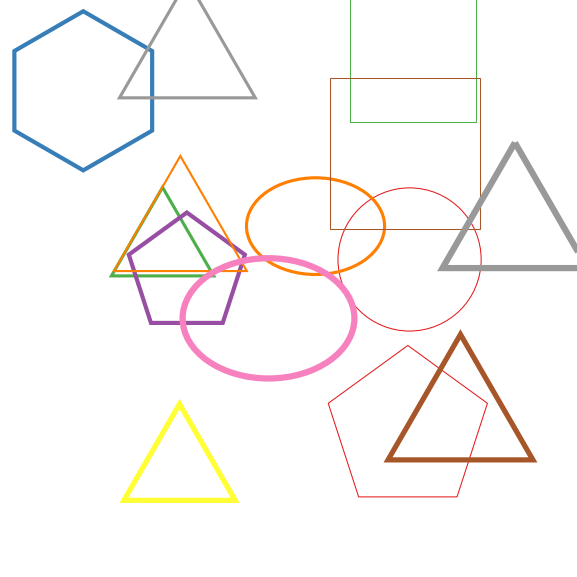[{"shape": "circle", "thickness": 0.5, "radius": 0.62, "center": [0.709, 0.55]}, {"shape": "pentagon", "thickness": 0.5, "radius": 0.72, "center": [0.706, 0.256]}, {"shape": "hexagon", "thickness": 2, "radius": 0.69, "center": [0.144, 0.842]}, {"shape": "triangle", "thickness": 1.5, "radius": 0.51, "center": [0.282, 0.572]}, {"shape": "square", "thickness": 0.5, "radius": 0.55, "center": [0.715, 0.897]}, {"shape": "pentagon", "thickness": 2, "radius": 0.53, "center": [0.324, 0.525]}, {"shape": "triangle", "thickness": 1, "radius": 0.66, "center": [0.312, 0.596]}, {"shape": "oval", "thickness": 1.5, "radius": 0.6, "center": [0.546, 0.608]}, {"shape": "triangle", "thickness": 2.5, "radius": 0.56, "center": [0.311, 0.188]}, {"shape": "square", "thickness": 0.5, "radius": 0.65, "center": [0.702, 0.733]}, {"shape": "triangle", "thickness": 2.5, "radius": 0.72, "center": [0.797, 0.275]}, {"shape": "oval", "thickness": 3, "radius": 0.74, "center": [0.465, 0.448]}, {"shape": "triangle", "thickness": 3, "radius": 0.72, "center": [0.892, 0.607]}, {"shape": "triangle", "thickness": 1.5, "radius": 0.68, "center": [0.324, 0.898]}]